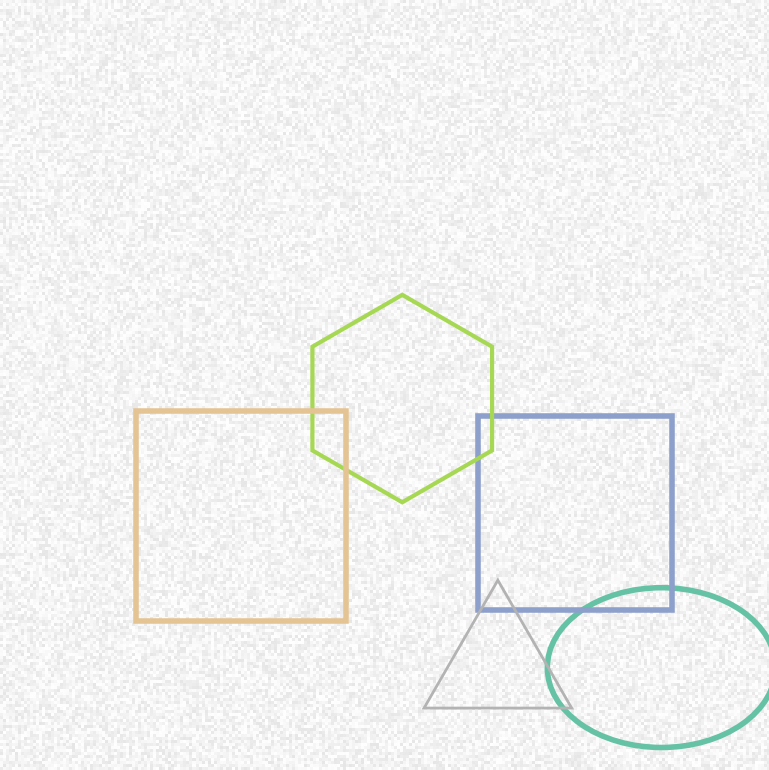[{"shape": "oval", "thickness": 2, "radius": 0.74, "center": [0.859, 0.133]}, {"shape": "square", "thickness": 2, "radius": 0.63, "center": [0.747, 0.334]}, {"shape": "hexagon", "thickness": 1.5, "radius": 0.67, "center": [0.522, 0.482]}, {"shape": "square", "thickness": 2, "radius": 0.68, "center": [0.313, 0.329]}, {"shape": "triangle", "thickness": 1, "radius": 0.55, "center": [0.647, 0.136]}]